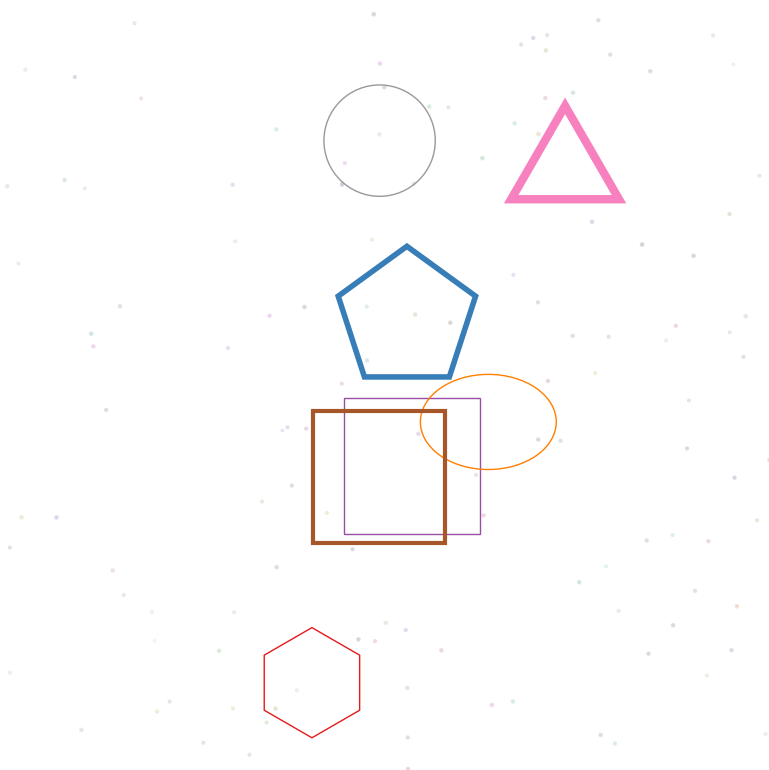[{"shape": "hexagon", "thickness": 0.5, "radius": 0.36, "center": [0.405, 0.113]}, {"shape": "pentagon", "thickness": 2, "radius": 0.47, "center": [0.528, 0.586]}, {"shape": "square", "thickness": 0.5, "radius": 0.44, "center": [0.535, 0.395]}, {"shape": "oval", "thickness": 0.5, "radius": 0.44, "center": [0.634, 0.452]}, {"shape": "square", "thickness": 1.5, "radius": 0.43, "center": [0.492, 0.381]}, {"shape": "triangle", "thickness": 3, "radius": 0.4, "center": [0.734, 0.782]}, {"shape": "circle", "thickness": 0.5, "radius": 0.36, "center": [0.493, 0.817]}]